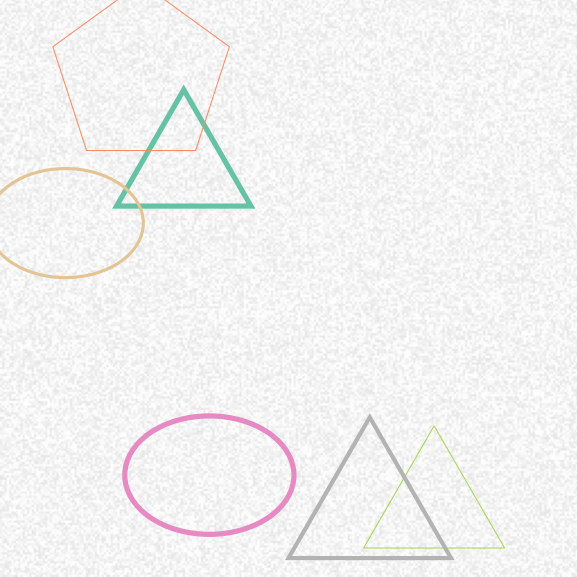[{"shape": "triangle", "thickness": 2.5, "radius": 0.67, "center": [0.318, 0.709]}, {"shape": "pentagon", "thickness": 0.5, "radius": 0.8, "center": [0.244, 0.869]}, {"shape": "oval", "thickness": 2.5, "radius": 0.73, "center": [0.363, 0.176]}, {"shape": "triangle", "thickness": 0.5, "radius": 0.71, "center": [0.752, 0.121]}, {"shape": "oval", "thickness": 1.5, "radius": 0.67, "center": [0.113, 0.613]}, {"shape": "triangle", "thickness": 2, "radius": 0.81, "center": [0.64, 0.114]}]